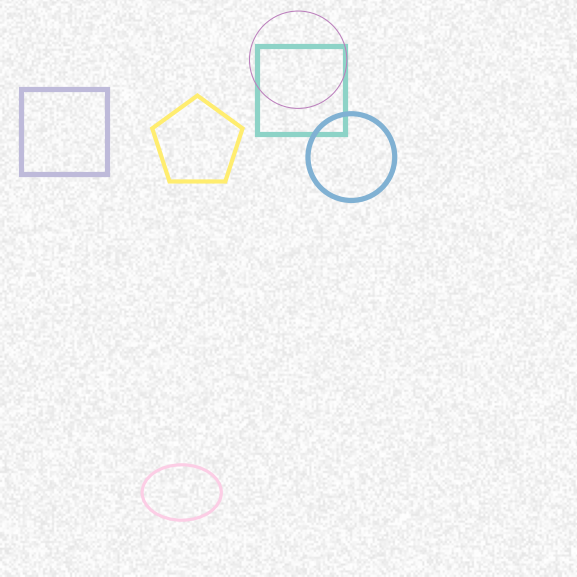[{"shape": "square", "thickness": 2.5, "radius": 0.38, "center": [0.522, 0.843]}, {"shape": "square", "thickness": 2.5, "radius": 0.37, "center": [0.11, 0.771]}, {"shape": "circle", "thickness": 2.5, "radius": 0.38, "center": [0.608, 0.727]}, {"shape": "oval", "thickness": 1.5, "radius": 0.34, "center": [0.315, 0.146]}, {"shape": "circle", "thickness": 0.5, "radius": 0.42, "center": [0.516, 0.896]}, {"shape": "pentagon", "thickness": 2, "radius": 0.41, "center": [0.342, 0.751]}]